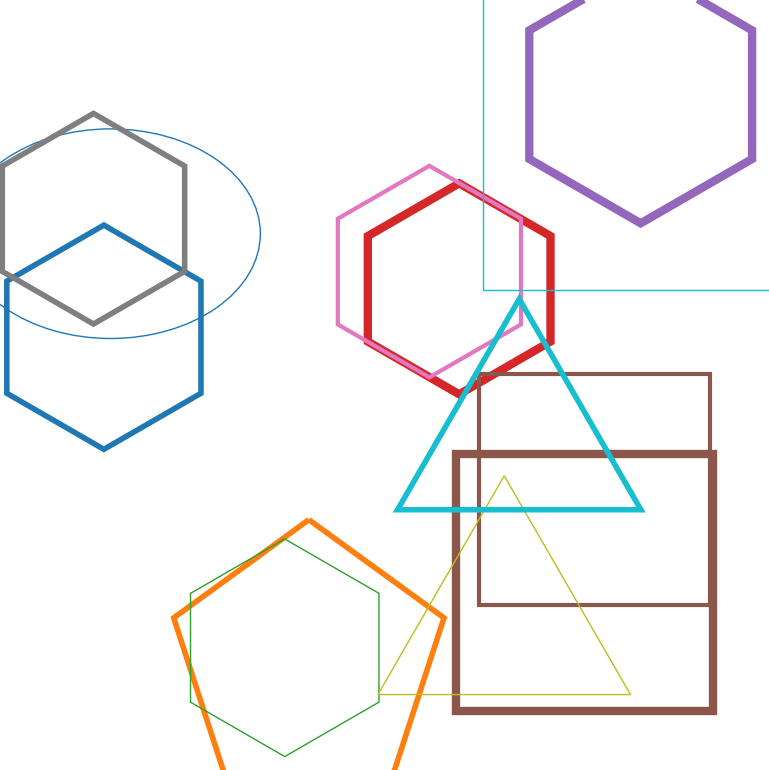[{"shape": "oval", "thickness": 0.5, "radius": 0.97, "center": [0.144, 0.697]}, {"shape": "hexagon", "thickness": 2, "radius": 0.73, "center": [0.135, 0.562]}, {"shape": "pentagon", "thickness": 2, "radius": 0.92, "center": [0.401, 0.141]}, {"shape": "hexagon", "thickness": 0.5, "radius": 0.71, "center": [0.37, 0.159]}, {"shape": "hexagon", "thickness": 3, "radius": 0.68, "center": [0.596, 0.625]}, {"shape": "hexagon", "thickness": 3, "radius": 0.84, "center": [0.832, 0.877]}, {"shape": "square", "thickness": 3, "radius": 0.83, "center": [0.759, 0.243]}, {"shape": "square", "thickness": 1.5, "radius": 0.75, "center": [0.772, 0.364]}, {"shape": "hexagon", "thickness": 1.5, "radius": 0.69, "center": [0.558, 0.647]}, {"shape": "hexagon", "thickness": 2, "radius": 0.68, "center": [0.121, 0.716]}, {"shape": "triangle", "thickness": 0.5, "radius": 0.95, "center": [0.655, 0.193]}, {"shape": "square", "thickness": 0.5, "radius": 0.99, "center": [0.825, 0.82]}, {"shape": "triangle", "thickness": 2, "radius": 0.91, "center": [0.674, 0.429]}]